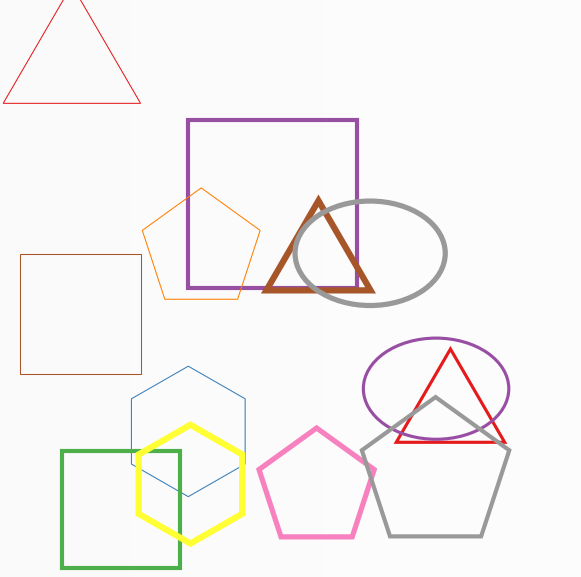[{"shape": "triangle", "thickness": 0.5, "radius": 0.68, "center": [0.124, 0.888]}, {"shape": "triangle", "thickness": 1.5, "radius": 0.54, "center": [0.775, 0.287]}, {"shape": "hexagon", "thickness": 0.5, "radius": 0.56, "center": [0.324, 0.252]}, {"shape": "square", "thickness": 2, "radius": 0.51, "center": [0.208, 0.117]}, {"shape": "oval", "thickness": 1.5, "radius": 0.63, "center": [0.75, 0.326]}, {"shape": "square", "thickness": 2, "radius": 0.73, "center": [0.468, 0.646]}, {"shape": "pentagon", "thickness": 0.5, "radius": 0.53, "center": [0.346, 0.567]}, {"shape": "hexagon", "thickness": 3, "radius": 0.51, "center": [0.328, 0.161]}, {"shape": "square", "thickness": 0.5, "radius": 0.52, "center": [0.138, 0.456]}, {"shape": "triangle", "thickness": 3, "radius": 0.52, "center": [0.548, 0.548]}, {"shape": "pentagon", "thickness": 2.5, "radius": 0.52, "center": [0.545, 0.154]}, {"shape": "oval", "thickness": 2.5, "radius": 0.65, "center": [0.637, 0.561]}, {"shape": "pentagon", "thickness": 2, "radius": 0.67, "center": [0.749, 0.178]}]